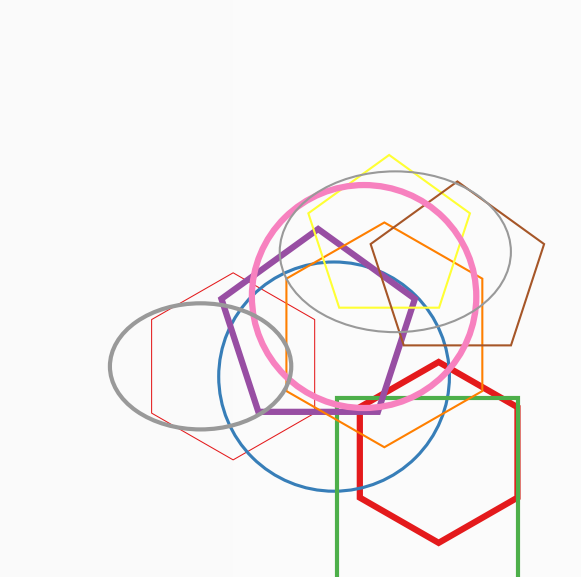[{"shape": "hexagon", "thickness": 3, "radius": 0.78, "center": [0.755, 0.216]}, {"shape": "hexagon", "thickness": 0.5, "radius": 0.81, "center": [0.401, 0.365]}, {"shape": "circle", "thickness": 1.5, "radius": 0.99, "center": [0.575, 0.347]}, {"shape": "square", "thickness": 2, "radius": 0.78, "center": [0.736, 0.154]}, {"shape": "pentagon", "thickness": 3, "radius": 0.87, "center": [0.547, 0.428]}, {"shape": "hexagon", "thickness": 1, "radius": 0.97, "center": [0.661, 0.419]}, {"shape": "pentagon", "thickness": 1, "radius": 0.73, "center": [0.669, 0.585]}, {"shape": "pentagon", "thickness": 1, "radius": 0.78, "center": [0.787, 0.528]}, {"shape": "circle", "thickness": 3, "radius": 0.97, "center": [0.626, 0.486]}, {"shape": "oval", "thickness": 2, "radius": 0.78, "center": [0.345, 0.365]}, {"shape": "oval", "thickness": 1, "radius": 0.99, "center": [0.68, 0.563]}]